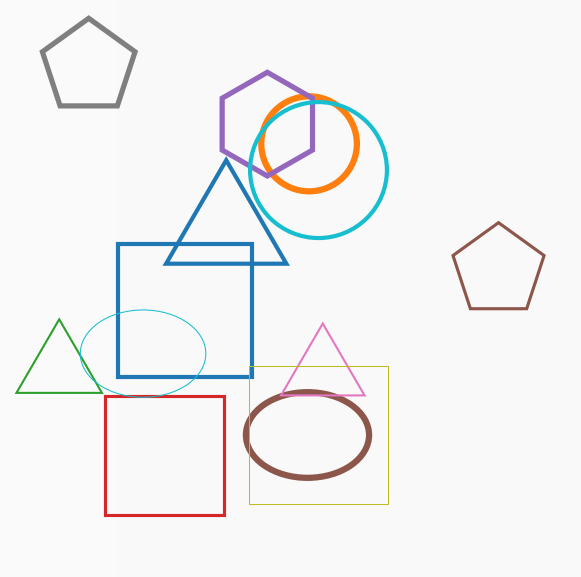[{"shape": "triangle", "thickness": 2, "radius": 0.6, "center": [0.389, 0.602]}, {"shape": "square", "thickness": 2, "radius": 0.58, "center": [0.318, 0.461]}, {"shape": "circle", "thickness": 3, "radius": 0.41, "center": [0.532, 0.75]}, {"shape": "triangle", "thickness": 1, "radius": 0.42, "center": [0.102, 0.361]}, {"shape": "square", "thickness": 1.5, "radius": 0.51, "center": [0.283, 0.211]}, {"shape": "hexagon", "thickness": 2.5, "radius": 0.45, "center": [0.46, 0.784]}, {"shape": "pentagon", "thickness": 1.5, "radius": 0.41, "center": [0.858, 0.531]}, {"shape": "oval", "thickness": 3, "radius": 0.53, "center": [0.529, 0.246]}, {"shape": "triangle", "thickness": 1, "radius": 0.41, "center": [0.555, 0.356]}, {"shape": "pentagon", "thickness": 2.5, "radius": 0.42, "center": [0.153, 0.884]}, {"shape": "square", "thickness": 0.5, "radius": 0.6, "center": [0.548, 0.246]}, {"shape": "circle", "thickness": 2, "radius": 0.59, "center": [0.548, 0.705]}, {"shape": "oval", "thickness": 0.5, "radius": 0.54, "center": [0.246, 0.387]}]